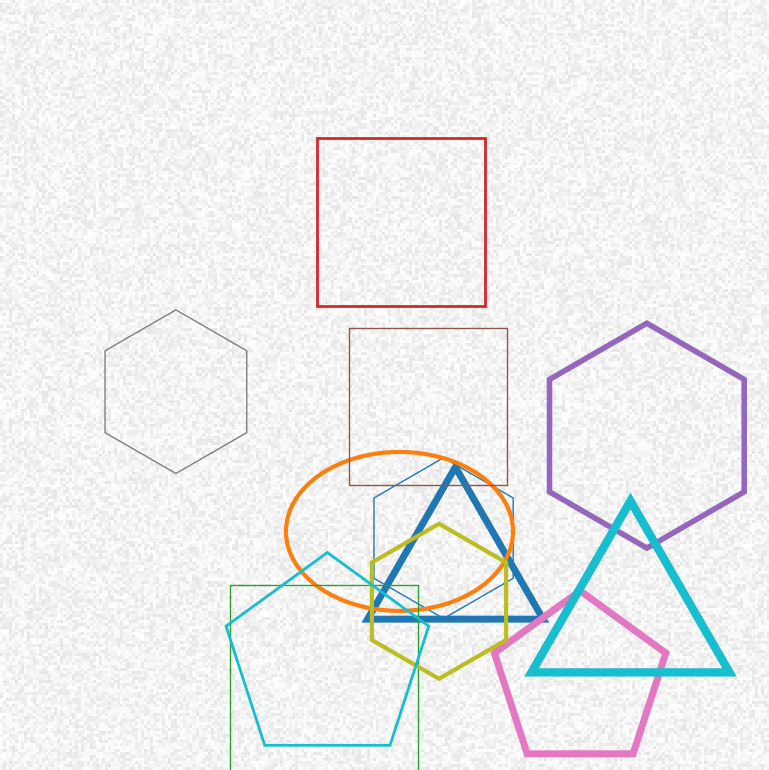[{"shape": "triangle", "thickness": 2.5, "radius": 0.66, "center": [0.591, 0.262]}, {"shape": "hexagon", "thickness": 0.5, "radius": 0.52, "center": [0.576, 0.301]}, {"shape": "oval", "thickness": 1.5, "radius": 0.74, "center": [0.519, 0.31]}, {"shape": "square", "thickness": 0.5, "radius": 0.61, "center": [0.421, 0.118]}, {"shape": "square", "thickness": 1, "radius": 0.55, "center": [0.521, 0.712]}, {"shape": "hexagon", "thickness": 2, "radius": 0.73, "center": [0.84, 0.434]}, {"shape": "square", "thickness": 0.5, "radius": 0.51, "center": [0.556, 0.472]}, {"shape": "pentagon", "thickness": 2.5, "radius": 0.59, "center": [0.753, 0.116]}, {"shape": "hexagon", "thickness": 0.5, "radius": 0.53, "center": [0.228, 0.491]}, {"shape": "hexagon", "thickness": 1.5, "radius": 0.5, "center": [0.57, 0.219]}, {"shape": "triangle", "thickness": 3, "radius": 0.74, "center": [0.819, 0.201]}, {"shape": "pentagon", "thickness": 1, "radius": 0.69, "center": [0.425, 0.144]}]